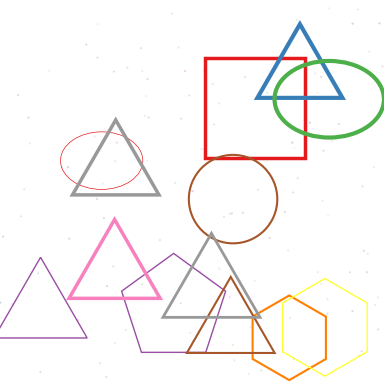[{"shape": "oval", "thickness": 0.5, "radius": 0.53, "center": [0.264, 0.583]}, {"shape": "square", "thickness": 2.5, "radius": 0.65, "center": [0.663, 0.719]}, {"shape": "triangle", "thickness": 3, "radius": 0.64, "center": [0.779, 0.81]}, {"shape": "oval", "thickness": 3, "radius": 0.71, "center": [0.855, 0.742]}, {"shape": "pentagon", "thickness": 1, "radius": 0.71, "center": [0.451, 0.2]}, {"shape": "triangle", "thickness": 1, "radius": 0.7, "center": [0.105, 0.192]}, {"shape": "hexagon", "thickness": 1.5, "radius": 0.55, "center": [0.751, 0.123]}, {"shape": "hexagon", "thickness": 1, "radius": 0.63, "center": [0.844, 0.15]}, {"shape": "triangle", "thickness": 1.5, "radius": 0.66, "center": [0.599, 0.149]}, {"shape": "circle", "thickness": 1.5, "radius": 0.57, "center": [0.605, 0.483]}, {"shape": "triangle", "thickness": 2.5, "radius": 0.68, "center": [0.298, 0.293]}, {"shape": "triangle", "thickness": 2, "radius": 0.73, "center": [0.549, 0.248]}, {"shape": "triangle", "thickness": 2.5, "radius": 0.65, "center": [0.301, 0.559]}]